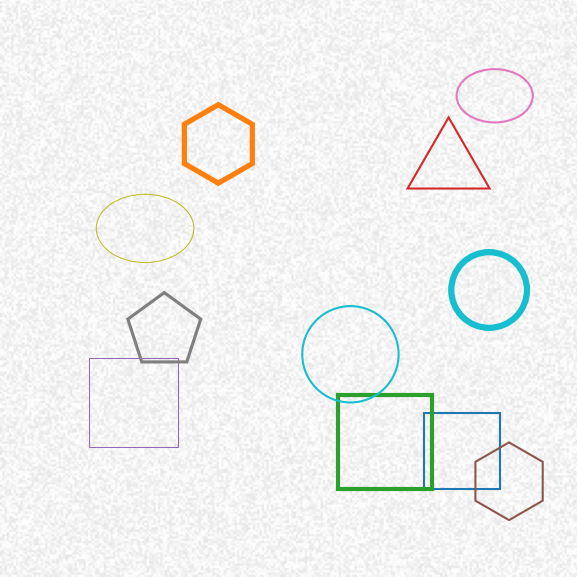[{"shape": "square", "thickness": 1, "radius": 0.33, "center": [0.799, 0.219]}, {"shape": "hexagon", "thickness": 2.5, "radius": 0.34, "center": [0.378, 0.75]}, {"shape": "square", "thickness": 2, "radius": 0.41, "center": [0.666, 0.234]}, {"shape": "triangle", "thickness": 1, "radius": 0.41, "center": [0.777, 0.714]}, {"shape": "square", "thickness": 0.5, "radius": 0.39, "center": [0.231, 0.302]}, {"shape": "hexagon", "thickness": 1, "radius": 0.34, "center": [0.881, 0.166]}, {"shape": "oval", "thickness": 1, "radius": 0.33, "center": [0.857, 0.833]}, {"shape": "pentagon", "thickness": 1.5, "radius": 0.33, "center": [0.284, 0.426]}, {"shape": "oval", "thickness": 0.5, "radius": 0.42, "center": [0.251, 0.604]}, {"shape": "circle", "thickness": 3, "radius": 0.33, "center": [0.847, 0.497]}, {"shape": "circle", "thickness": 1, "radius": 0.42, "center": [0.607, 0.386]}]